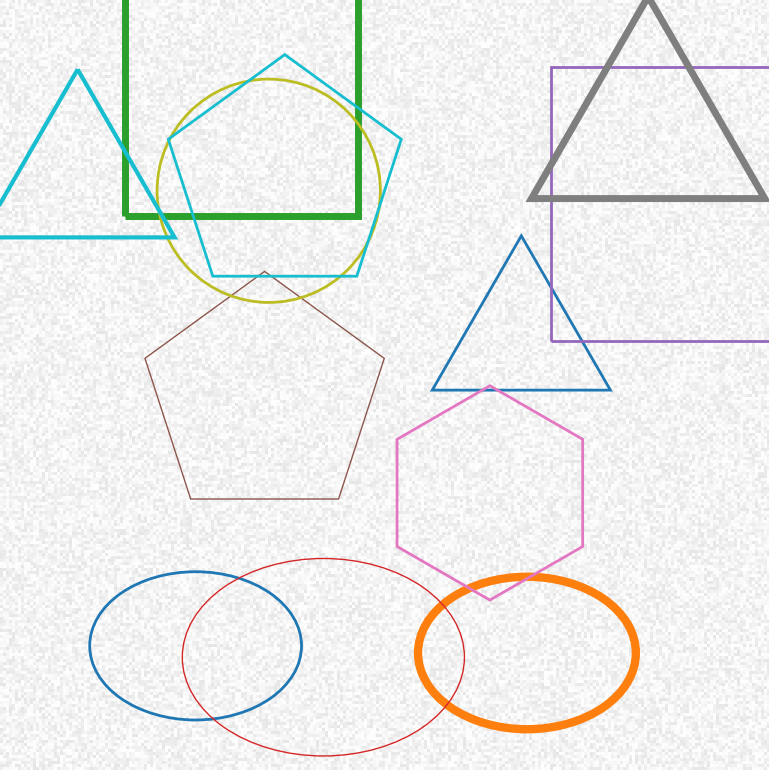[{"shape": "oval", "thickness": 1, "radius": 0.69, "center": [0.254, 0.161]}, {"shape": "triangle", "thickness": 1, "radius": 0.67, "center": [0.677, 0.56]}, {"shape": "oval", "thickness": 3, "radius": 0.71, "center": [0.684, 0.152]}, {"shape": "square", "thickness": 2.5, "radius": 0.76, "center": [0.313, 0.871]}, {"shape": "oval", "thickness": 0.5, "radius": 0.92, "center": [0.42, 0.146]}, {"shape": "square", "thickness": 1, "radius": 0.89, "center": [0.893, 0.735]}, {"shape": "pentagon", "thickness": 0.5, "radius": 0.82, "center": [0.344, 0.484]}, {"shape": "hexagon", "thickness": 1, "radius": 0.7, "center": [0.636, 0.36]}, {"shape": "triangle", "thickness": 2.5, "radius": 0.87, "center": [0.842, 0.83]}, {"shape": "circle", "thickness": 1, "radius": 0.73, "center": [0.349, 0.752]}, {"shape": "pentagon", "thickness": 1, "radius": 0.8, "center": [0.37, 0.77]}, {"shape": "triangle", "thickness": 1.5, "radius": 0.73, "center": [0.101, 0.764]}]